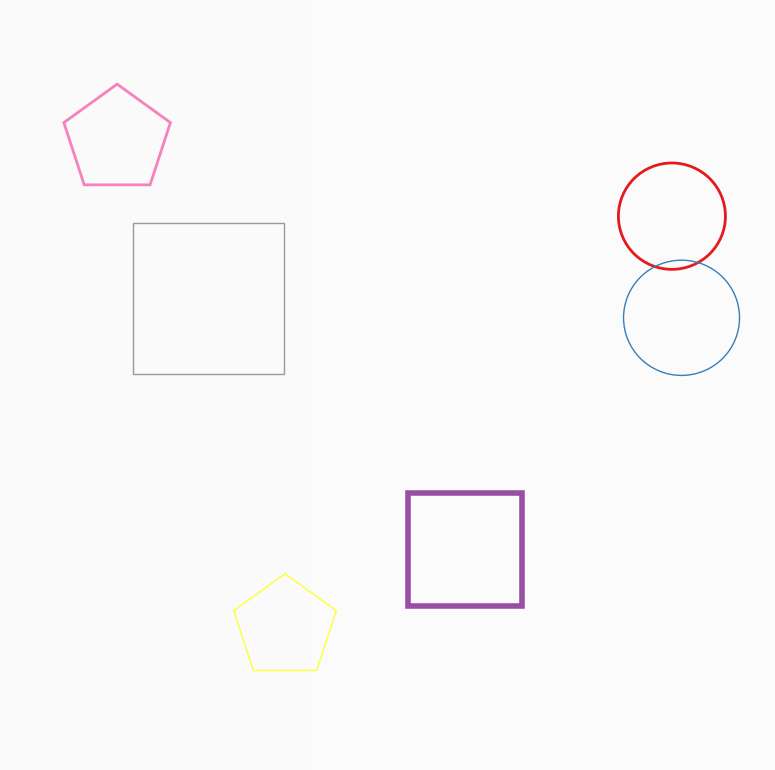[{"shape": "circle", "thickness": 1, "radius": 0.35, "center": [0.867, 0.719]}, {"shape": "circle", "thickness": 0.5, "radius": 0.37, "center": [0.879, 0.587]}, {"shape": "square", "thickness": 2, "radius": 0.37, "center": [0.6, 0.287]}, {"shape": "pentagon", "thickness": 0.5, "radius": 0.35, "center": [0.368, 0.185]}, {"shape": "pentagon", "thickness": 1, "radius": 0.36, "center": [0.151, 0.818]}, {"shape": "square", "thickness": 0.5, "radius": 0.49, "center": [0.269, 0.612]}]